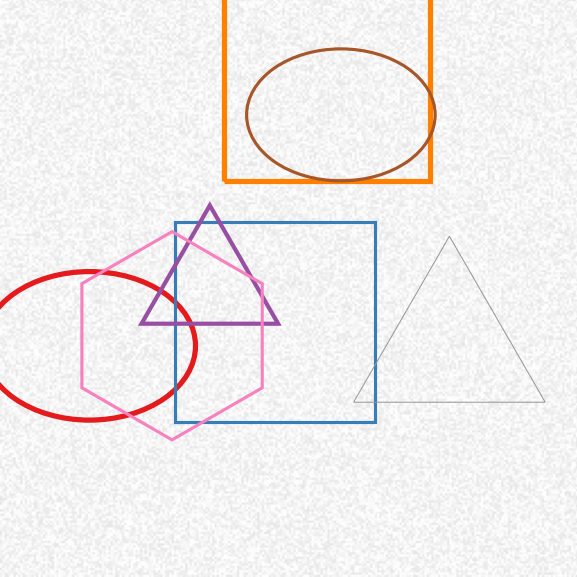[{"shape": "oval", "thickness": 2.5, "radius": 0.92, "center": [0.155, 0.4]}, {"shape": "square", "thickness": 1.5, "radius": 0.86, "center": [0.476, 0.441]}, {"shape": "triangle", "thickness": 2, "radius": 0.68, "center": [0.363, 0.507]}, {"shape": "square", "thickness": 2.5, "radius": 0.89, "center": [0.566, 0.863]}, {"shape": "oval", "thickness": 1.5, "radius": 0.82, "center": [0.59, 0.8]}, {"shape": "hexagon", "thickness": 1.5, "radius": 0.9, "center": [0.298, 0.418]}, {"shape": "triangle", "thickness": 0.5, "radius": 0.96, "center": [0.778, 0.398]}]